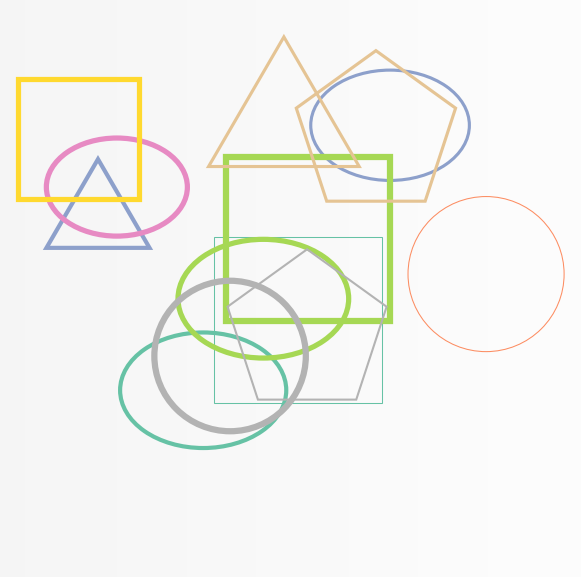[{"shape": "square", "thickness": 0.5, "radius": 0.72, "center": [0.513, 0.444]}, {"shape": "oval", "thickness": 2, "radius": 0.71, "center": [0.35, 0.323]}, {"shape": "circle", "thickness": 0.5, "radius": 0.67, "center": [0.836, 0.525]}, {"shape": "oval", "thickness": 1.5, "radius": 0.68, "center": [0.671, 0.782]}, {"shape": "triangle", "thickness": 2, "radius": 0.51, "center": [0.169, 0.621]}, {"shape": "oval", "thickness": 2.5, "radius": 0.61, "center": [0.201, 0.675]}, {"shape": "square", "thickness": 3, "radius": 0.71, "center": [0.53, 0.585]}, {"shape": "oval", "thickness": 2.5, "radius": 0.73, "center": [0.453, 0.482]}, {"shape": "square", "thickness": 2.5, "radius": 0.52, "center": [0.135, 0.759]}, {"shape": "pentagon", "thickness": 1.5, "radius": 0.72, "center": [0.647, 0.767]}, {"shape": "triangle", "thickness": 1.5, "radius": 0.75, "center": [0.488, 0.786]}, {"shape": "circle", "thickness": 3, "radius": 0.65, "center": [0.396, 0.383]}, {"shape": "pentagon", "thickness": 1, "radius": 0.72, "center": [0.528, 0.424]}]